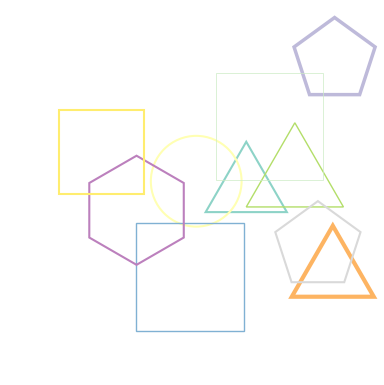[{"shape": "triangle", "thickness": 1.5, "radius": 0.61, "center": [0.64, 0.51]}, {"shape": "circle", "thickness": 1.5, "radius": 0.59, "center": [0.51, 0.529]}, {"shape": "pentagon", "thickness": 2.5, "radius": 0.55, "center": [0.869, 0.844]}, {"shape": "square", "thickness": 1, "radius": 0.7, "center": [0.494, 0.28]}, {"shape": "triangle", "thickness": 3, "radius": 0.61, "center": [0.864, 0.291]}, {"shape": "triangle", "thickness": 1, "radius": 0.73, "center": [0.766, 0.535]}, {"shape": "pentagon", "thickness": 1.5, "radius": 0.58, "center": [0.826, 0.361]}, {"shape": "hexagon", "thickness": 1.5, "radius": 0.71, "center": [0.355, 0.454]}, {"shape": "square", "thickness": 0.5, "radius": 0.69, "center": [0.701, 0.671]}, {"shape": "square", "thickness": 1.5, "radius": 0.55, "center": [0.265, 0.605]}]